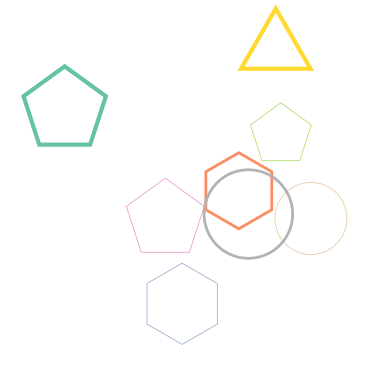[{"shape": "pentagon", "thickness": 3, "radius": 0.56, "center": [0.168, 0.715]}, {"shape": "hexagon", "thickness": 2, "radius": 0.49, "center": [0.62, 0.505]}, {"shape": "hexagon", "thickness": 0.5, "radius": 0.53, "center": [0.473, 0.211]}, {"shape": "pentagon", "thickness": 0.5, "radius": 0.53, "center": [0.429, 0.431]}, {"shape": "pentagon", "thickness": 0.5, "radius": 0.42, "center": [0.73, 0.65]}, {"shape": "triangle", "thickness": 3, "radius": 0.52, "center": [0.716, 0.874]}, {"shape": "circle", "thickness": 0.5, "radius": 0.47, "center": [0.808, 0.433]}, {"shape": "circle", "thickness": 2, "radius": 0.57, "center": [0.645, 0.444]}]